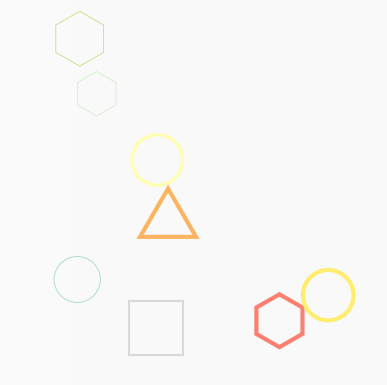[{"shape": "circle", "thickness": 0.5, "radius": 0.3, "center": [0.199, 0.274]}, {"shape": "circle", "thickness": 2.5, "radius": 0.33, "center": [0.406, 0.584]}, {"shape": "hexagon", "thickness": 3, "radius": 0.34, "center": [0.721, 0.167]}, {"shape": "triangle", "thickness": 3, "radius": 0.42, "center": [0.434, 0.427]}, {"shape": "hexagon", "thickness": 0.5, "radius": 0.36, "center": [0.206, 0.899]}, {"shape": "square", "thickness": 1.5, "radius": 0.35, "center": [0.403, 0.149]}, {"shape": "hexagon", "thickness": 0.5, "radius": 0.29, "center": [0.249, 0.756]}, {"shape": "circle", "thickness": 3, "radius": 0.33, "center": [0.847, 0.233]}]